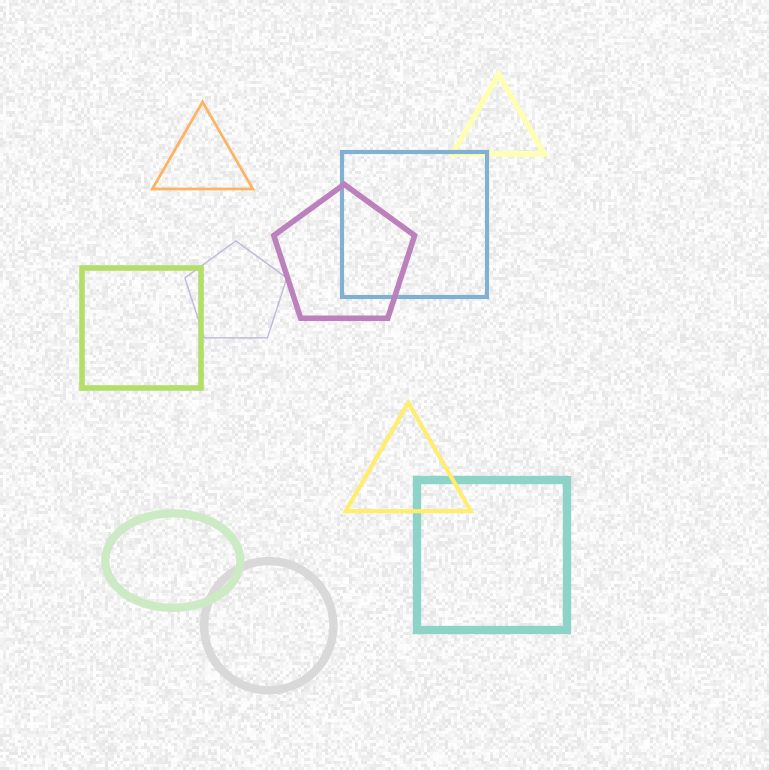[{"shape": "square", "thickness": 3, "radius": 0.49, "center": [0.639, 0.279]}, {"shape": "triangle", "thickness": 2, "radius": 0.34, "center": [0.647, 0.835]}, {"shape": "pentagon", "thickness": 0.5, "radius": 0.35, "center": [0.306, 0.618]}, {"shape": "square", "thickness": 1.5, "radius": 0.47, "center": [0.539, 0.708]}, {"shape": "triangle", "thickness": 1, "radius": 0.38, "center": [0.263, 0.792]}, {"shape": "square", "thickness": 2, "radius": 0.39, "center": [0.184, 0.574]}, {"shape": "circle", "thickness": 3, "radius": 0.42, "center": [0.349, 0.187]}, {"shape": "pentagon", "thickness": 2, "radius": 0.48, "center": [0.447, 0.664]}, {"shape": "oval", "thickness": 3, "radius": 0.44, "center": [0.224, 0.272]}, {"shape": "triangle", "thickness": 1.5, "radius": 0.47, "center": [0.53, 0.383]}]